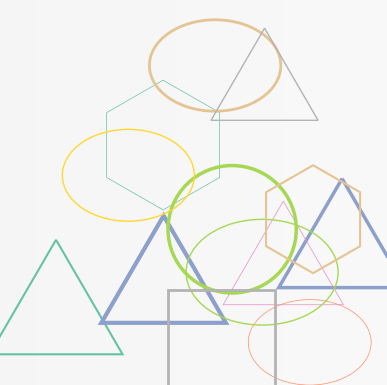[{"shape": "hexagon", "thickness": 0.5, "radius": 0.84, "center": [0.421, 0.623]}, {"shape": "triangle", "thickness": 1.5, "radius": 0.99, "center": [0.145, 0.179]}, {"shape": "oval", "thickness": 0.5, "radius": 0.79, "center": [0.799, 0.111]}, {"shape": "triangle", "thickness": 3, "radius": 0.93, "center": [0.422, 0.254]}, {"shape": "triangle", "thickness": 2.5, "radius": 0.94, "center": [0.883, 0.347]}, {"shape": "triangle", "thickness": 0.5, "radius": 0.9, "center": [0.731, 0.298]}, {"shape": "oval", "thickness": 1, "radius": 0.98, "center": [0.676, 0.293]}, {"shape": "circle", "thickness": 2.5, "radius": 0.83, "center": [0.599, 0.404]}, {"shape": "oval", "thickness": 1, "radius": 0.85, "center": [0.331, 0.545]}, {"shape": "oval", "thickness": 2, "radius": 0.85, "center": [0.555, 0.83]}, {"shape": "hexagon", "thickness": 1.5, "radius": 0.7, "center": [0.808, 0.431]}, {"shape": "square", "thickness": 2, "radius": 0.69, "center": [0.571, 0.109]}, {"shape": "triangle", "thickness": 1, "radius": 0.8, "center": [0.683, 0.767]}]